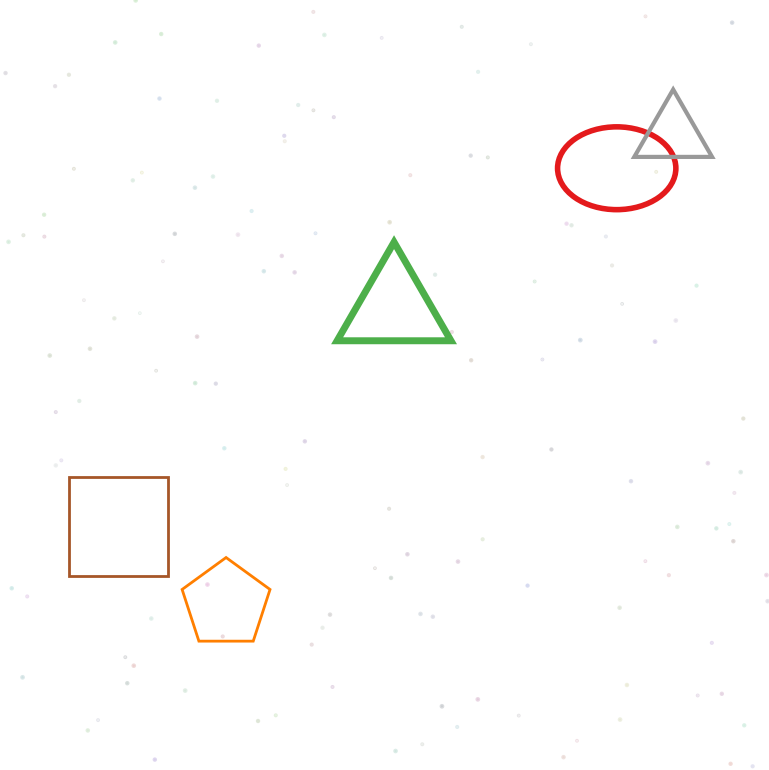[{"shape": "oval", "thickness": 2, "radius": 0.38, "center": [0.801, 0.781]}, {"shape": "triangle", "thickness": 2.5, "radius": 0.43, "center": [0.512, 0.6]}, {"shape": "pentagon", "thickness": 1, "radius": 0.3, "center": [0.294, 0.216]}, {"shape": "square", "thickness": 1, "radius": 0.32, "center": [0.154, 0.316]}, {"shape": "triangle", "thickness": 1.5, "radius": 0.29, "center": [0.874, 0.825]}]